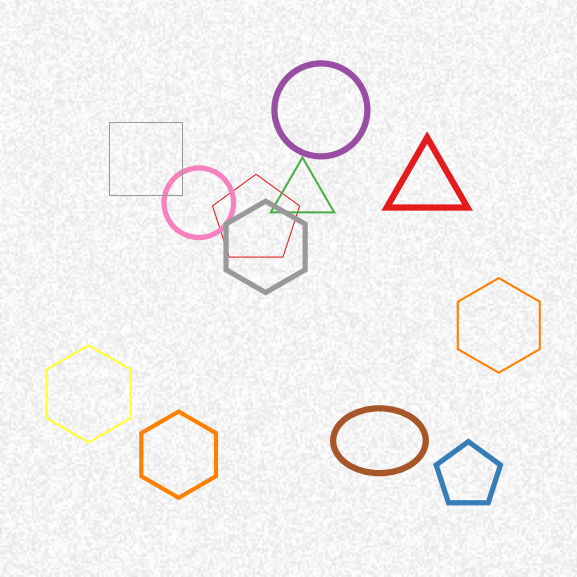[{"shape": "pentagon", "thickness": 0.5, "radius": 0.4, "center": [0.443, 0.618]}, {"shape": "triangle", "thickness": 3, "radius": 0.4, "center": [0.74, 0.68]}, {"shape": "pentagon", "thickness": 2.5, "radius": 0.29, "center": [0.811, 0.176]}, {"shape": "triangle", "thickness": 1, "radius": 0.32, "center": [0.524, 0.663]}, {"shape": "circle", "thickness": 3, "radius": 0.4, "center": [0.556, 0.809]}, {"shape": "hexagon", "thickness": 2, "radius": 0.37, "center": [0.309, 0.212]}, {"shape": "hexagon", "thickness": 1, "radius": 0.41, "center": [0.864, 0.436]}, {"shape": "hexagon", "thickness": 1, "radius": 0.42, "center": [0.154, 0.317]}, {"shape": "oval", "thickness": 3, "radius": 0.4, "center": [0.657, 0.236]}, {"shape": "circle", "thickness": 2.5, "radius": 0.3, "center": [0.344, 0.648]}, {"shape": "hexagon", "thickness": 2.5, "radius": 0.4, "center": [0.46, 0.572]}, {"shape": "square", "thickness": 0.5, "radius": 0.32, "center": [0.252, 0.725]}]